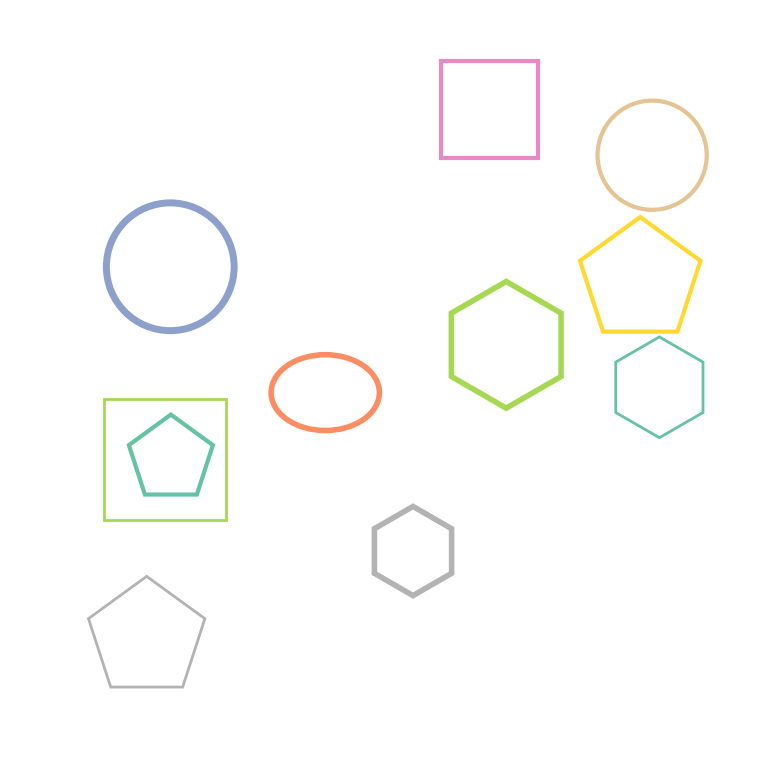[{"shape": "pentagon", "thickness": 1.5, "radius": 0.29, "center": [0.222, 0.404]}, {"shape": "hexagon", "thickness": 1, "radius": 0.33, "center": [0.856, 0.497]}, {"shape": "oval", "thickness": 2, "radius": 0.35, "center": [0.422, 0.49]}, {"shape": "circle", "thickness": 2.5, "radius": 0.41, "center": [0.221, 0.654]}, {"shape": "square", "thickness": 1.5, "radius": 0.32, "center": [0.636, 0.858]}, {"shape": "square", "thickness": 1, "radius": 0.4, "center": [0.214, 0.403]}, {"shape": "hexagon", "thickness": 2, "radius": 0.41, "center": [0.657, 0.552]}, {"shape": "pentagon", "thickness": 1.5, "radius": 0.41, "center": [0.831, 0.636]}, {"shape": "circle", "thickness": 1.5, "radius": 0.35, "center": [0.847, 0.798]}, {"shape": "pentagon", "thickness": 1, "radius": 0.4, "center": [0.19, 0.172]}, {"shape": "hexagon", "thickness": 2, "radius": 0.29, "center": [0.536, 0.284]}]